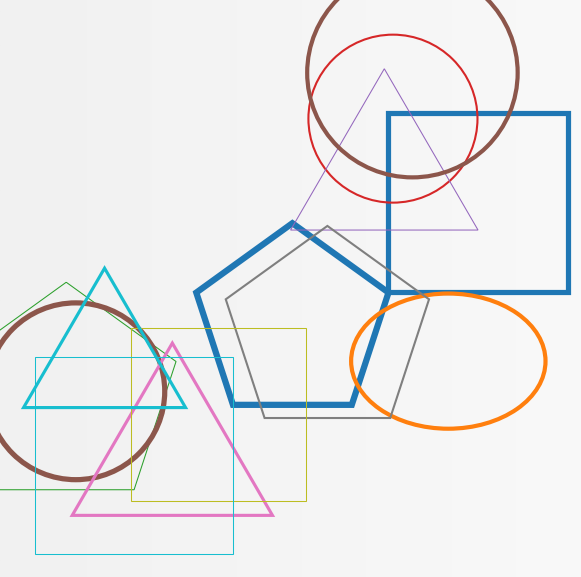[{"shape": "pentagon", "thickness": 3, "radius": 0.87, "center": [0.503, 0.439]}, {"shape": "square", "thickness": 2.5, "radius": 0.78, "center": [0.822, 0.649]}, {"shape": "oval", "thickness": 2, "radius": 0.84, "center": [0.771, 0.374]}, {"shape": "pentagon", "thickness": 0.5, "radius": 0.99, "center": [0.114, 0.312]}, {"shape": "circle", "thickness": 1, "radius": 0.73, "center": [0.676, 0.794]}, {"shape": "triangle", "thickness": 0.5, "radius": 0.93, "center": [0.661, 0.694]}, {"shape": "circle", "thickness": 2, "radius": 0.91, "center": [0.71, 0.873]}, {"shape": "circle", "thickness": 2.5, "radius": 0.77, "center": [0.13, 0.322]}, {"shape": "triangle", "thickness": 1.5, "radius": 0.99, "center": [0.296, 0.206]}, {"shape": "pentagon", "thickness": 1, "radius": 0.92, "center": [0.563, 0.424]}, {"shape": "square", "thickness": 0.5, "radius": 0.75, "center": [0.376, 0.281]}, {"shape": "square", "thickness": 0.5, "radius": 0.85, "center": [0.231, 0.21]}, {"shape": "triangle", "thickness": 1.5, "radius": 0.8, "center": [0.18, 0.374]}]